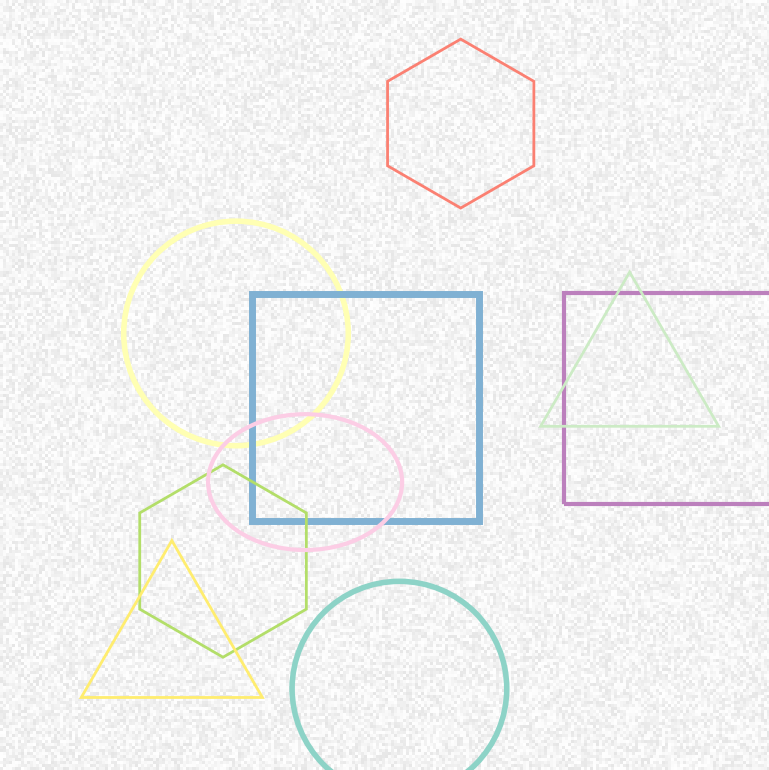[{"shape": "circle", "thickness": 2, "radius": 0.7, "center": [0.519, 0.106]}, {"shape": "circle", "thickness": 2, "radius": 0.73, "center": [0.306, 0.567]}, {"shape": "hexagon", "thickness": 1, "radius": 0.55, "center": [0.598, 0.84]}, {"shape": "square", "thickness": 2.5, "radius": 0.74, "center": [0.475, 0.47]}, {"shape": "hexagon", "thickness": 1, "radius": 0.62, "center": [0.29, 0.271]}, {"shape": "oval", "thickness": 1.5, "radius": 0.63, "center": [0.396, 0.374]}, {"shape": "square", "thickness": 1.5, "radius": 0.69, "center": [0.87, 0.483]}, {"shape": "triangle", "thickness": 1, "radius": 0.67, "center": [0.818, 0.513]}, {"shape": "triangle", "thickness": 1, "radius": 0.68, "center": [0.223, 0.162]}]